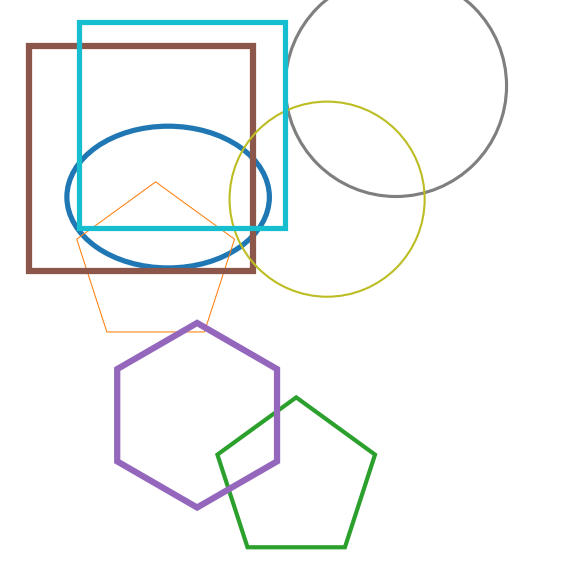[{"shape": "oval", "thickness": 2.5, "radius": 0.88, "center": [0.291, 0.658]}, {"shape": "pentagon", "thickness": 0.5, "radius": 0.72, "center": [0.269, 0.541]}, {"shape": "pentagon", "thickness": 2, "radius": 0.72, "center": [0.513, 0.168]}, {"shape": "hexagon", "thickness": 3, "radius": 0.8, "center": [0.341, 0.28]}, {"shape": "square", "thickness": 3, "radius": 0.97, "center": [0.245, 0.725]}, {"shape": "circle", "thickness": 1.5, "radius": 0.96, "center": [0.686, 0.85]}, {"shape": "circle", "thickness": 1, "radius": 0.84, "center": [0.566, 0.654]}, {"shape": "square", "thickness": 2.5, "radius": 0.89, "center": [0.315, 0.783]}]